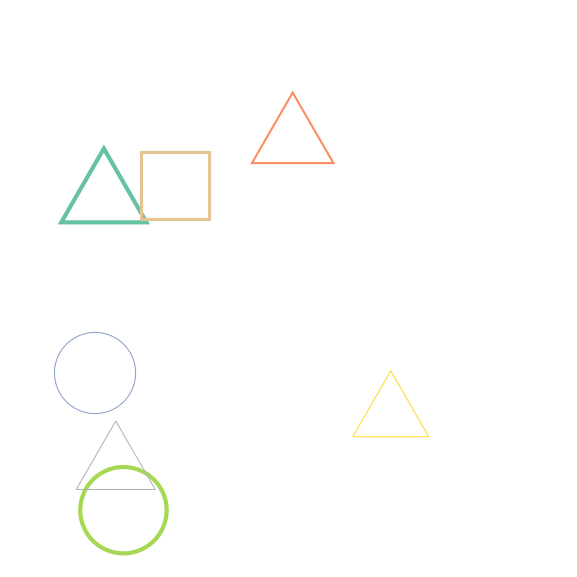[{"shape": "triangle", "thickness": 2, "radius": 0.43, "center": [0.18, 0.657]}, {"shape": "triangle", "thickness": 1, "radius": 0.41, "center": [0.507, 0.757]}, {"shape": "circle", "thickness": 0.5, "radius": 0.35, "center": [0.165, 0.353]}, {"shape": "circle", "thickness": 2, "radius": 0.37, "center": [0.214, 0.116]}, {"shape": "triangle", "thickness": 0.5, "radius": 0.38, "center": [0.677, 0.281]}, {"shape": "square", "thickness": 1.5, "radius": 0.29, "center": [0.304, 0.678]}, {"shape": "triangle", "thickness": 0.5, "radius": 0.4, "center": [0.2, 0.191]}]